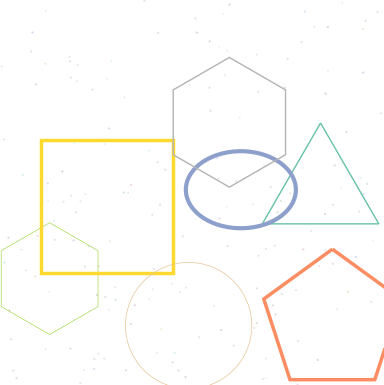[{"shape": "triangle", "thickness": 1, "radius": 0.87, "center": [0.833, 0.506]}, {"shape": "pentagon", "thickness": 2.5, "radius": 0.94, "center": [0.863, 0.165]}, {"shape": "oval", "thickness": 3, "radius": 0.71, "center": [0.626, 0.507]}, {"shape": "hexagon", "thickness": 0.5, "radius": 0.73, "center": [0.129, 0.276]}, {"shape": "square", "thickness": 2.5, "radius": 0.86, "center": [0.278, 0.465]}, {"shape": "circle", "thickness": 0.5, "radius": 0.82, "center": [0.49, 0.154]}, {"shape": "hexagon", "thickness": 1, "radius": 0.84, "center": [0.596, 0.682]}]